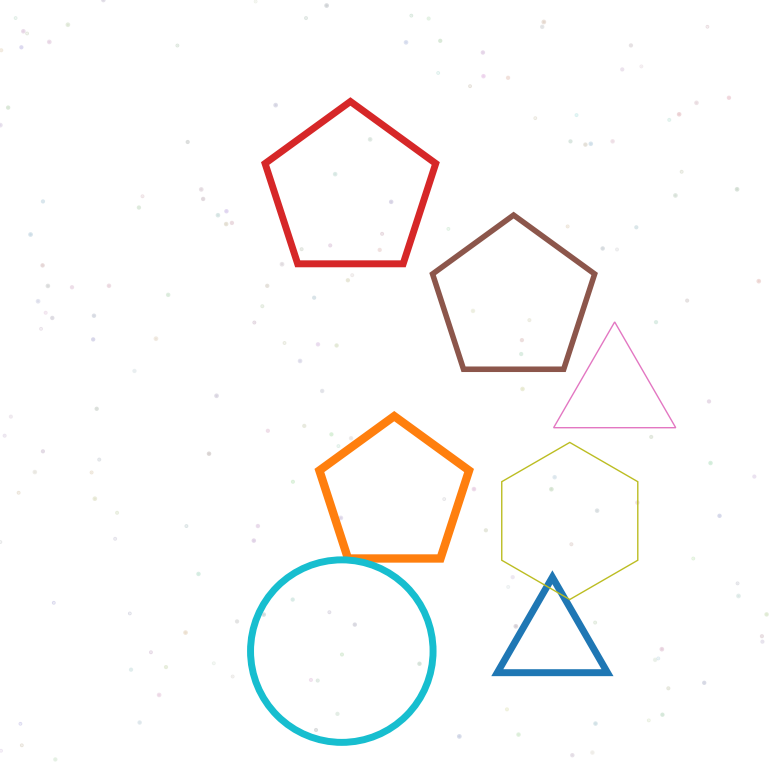[{"shape": "triangle", "thickness": 2.5, "radius": 0.41, "center": [0.717, 0.168]}, {"shape": "pentagon", "thickness": 3, "radius": 0.51, "center": [0.512, 0.357]}, {"shape": "pentagon", "thickness": 2.5, "radius": 0.58, "center": [0.455, 0.752]}, {"shape": "pentagon", "thickness": 2, "radius": 0.55, "center": [0.667, 0.61]}, {"shape": "triangle", "thickness": 0.5, "radius": 0.46, "center": [0.798, 0.49]}, {"shape": "hexagon", "thickness": 0.5, "radius": 0.51, "center": [0.74, 0.323]}, {"shape": "circle", "thickness": 2.5, "radius": 0.59, "center": [0.444, 0.154]}]